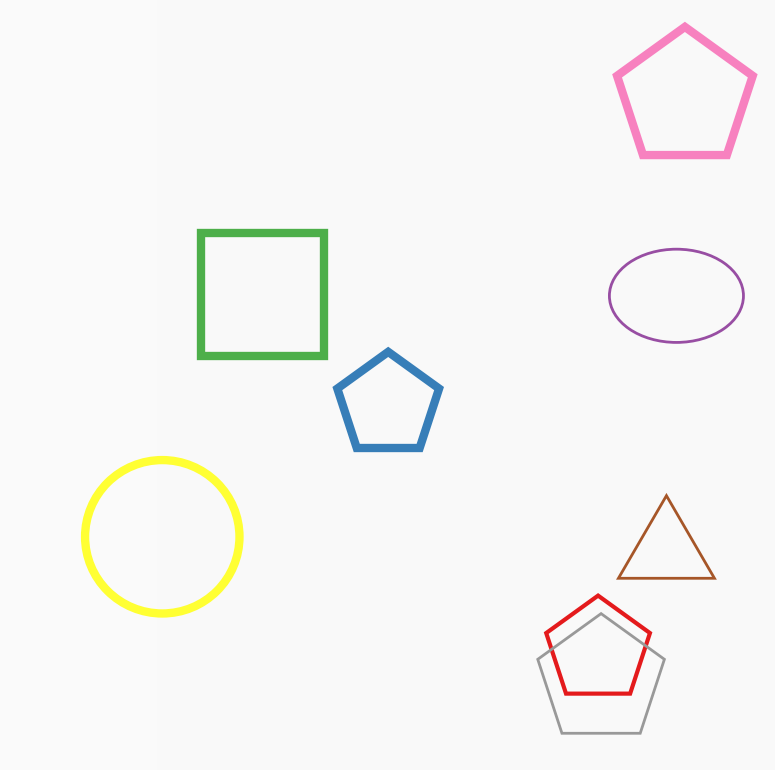[{"shape": "pentagon", "thickness": 1.5, "radius": 0.35, "center": [0.772, 0.156]}, {"shape": "pentagon", "thickness": 3, "radius": 0.35, "center": [0.501, 0.474]}, {"shape": "square", "thickness": 3, "radius": 0.4, "center": [0.339, 0.617]}, {"shape": "oval", "thickness": 1, "radius": 0.43, "center": [0.873, 0.616]}, {"shape": "circle", "thickness": 3, "radius": 0.5, "center": [0.209, 0.303]}, {"shape": "triangle", "thickness": 1, "radius": 0.36, "center": [0.86, 0.285]}, {"shape": "pentagon", "thickness": 3, "radius": 0.46, "center": [0.884, 0.873]}, {"shape": "pentagon", "thickness": 1, "radius": 0.43, "center": [0.776, 0.117]}]